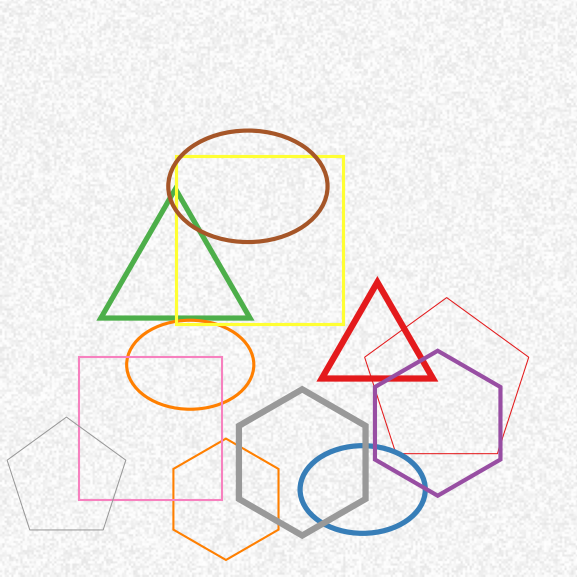[{"shape": "pentagon", "thickness": 0.5, "radius": 0.75, "center": [0.773, 0.334]}, {"shape": "triangle", "thickness": 3, "radius": 0.56, "center": [0.653, 0.399]}, {"shape": "oval", "thickness": 2.5, "radius": 0.54, "center": [0.628, 0.152]}, {"shape": "triangle", "thickness": 2.5, "radius": 0.75, "center": [0.304, 0.523]}, {"shape": "hexagon", "thickness": 2, "radius": 0.63, "center": [0.758, 0.266]}, {"shape": "hexagon", "thickness": 1, "radius": 0.53, "center": [0.391, 0.135]}, {"shape": "oval", "thickness": 1.5, "radius": 0.55, "center": [0.329, 0.368]}, {"shape": "square", "thickness": 1.5, "radius": 0.72, "center": [0.449, 0.584]}, {"shape": "oval", "thickness": 2, "radius": 0.69, "center": [0.429, 0.677]}, {"shape": "square", "thickness": 1, "radius": 0.62, "center": [0.26, 0.257]}, {"shape": "hexagon", "thickness": 3, "radius": 0.63, "center": [0.523, 0.198]}, {"shape": "pentagon", "thickness": 0.5, "radius": 0.54, "center": [0.115, 0.169]}]